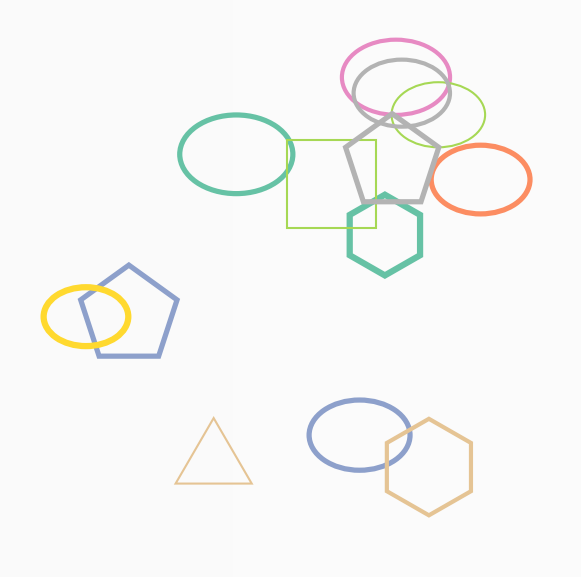[{"shape": "oval", "thickness": 2.5, "radius": 0.49, "center": [0.407, 0.732]}, {"shape": "hexagon", "thickness": 3, "radius": 0.35, "center": [0.662, 0.592]}, {"shape": "oval", "thickness": 2.5, "radius": 0.42, "center": [0.827, 0.688]}, {"shape": "oval", "thickness": 2.5, "radius": 0.43, "center": [0.619, 0.246]}, {"shape": "pentagon", "thickness": 2.5, "radius": 0.44, "center": [0.222, 0.453]}, {"shape": "oval", "thickness": 2, "radius": 0.47, "center": [0.681, 0.865]}, {"shape": "oval", "thickness": 1, "radius": 0.4, "center": [0.754, 0.8]}, {"shape": "square", "thickness": 1, "radius": 0.38, "center": [0.57, 0.681]}, {"shape": "oval", "thickness": 3, "radius": 0.36, "center": [0.148, 0.451]}, {"shape": "hexagon", "thickness": 2, "radius": 0.42, "center": [0.738, 0.19]}, {"shape": "triangle", "thickness": 1, "radius": 0.38, "center": [0.368, 0.2]}, {"shape": "pentagon", "thickness": 2.5, "radius": 0.42, "center": [0.675, 0.718]}, {"shape": "oval", "thickness": 2, "radius": 0.41, "center": [0.691, 0.838]}]